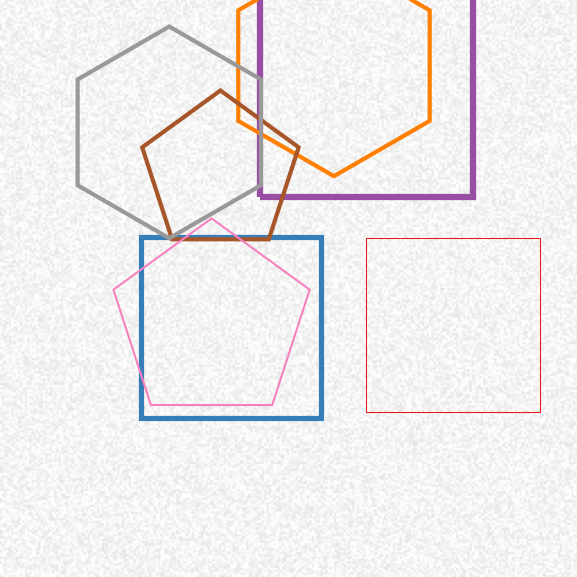[{"shape": "square", "thickness": 0.5, "radius": 0.75, "center": [0.784, 0.437]}, {"shape": "square", "thickness": 2.5, "radius": 0.78, "center": [0.4, 0.432]}, {"shape": "square", "thickness": 3, "radius": 0.92, "center": [0.635, 0.842]}, {"shape": "hexagon", "thickness": 2, "radius": 0.96, "center": [0.578, 0.886]}, {"shape": "pentagon", "thickness": 2, "radius": 0.71, "center": [0.382, 0.7]}, {"shape": "pentagon", "thickness": 1, "radius": 0.89, "center": [0.366, 0.442]}, {"shape": "hexagon", "thickness": 2, "radius": 0.92, "center": [0.293, 0.77]}]